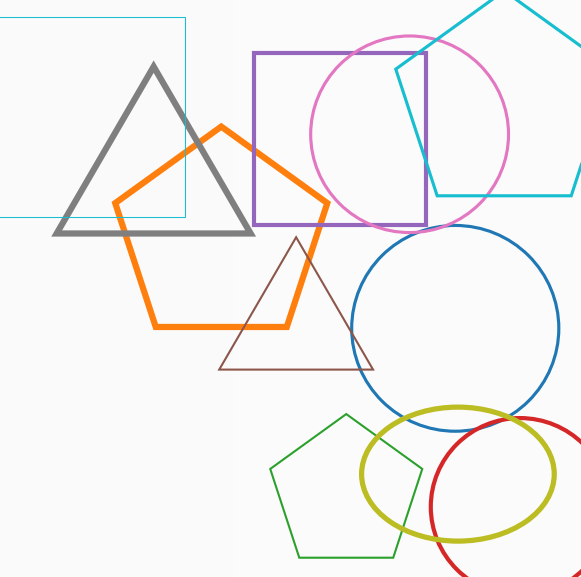[{"shape": "circle", "thickness": 1.5, "radius": 0.89, "center": [0.783, 0.431]}, {"shape": "pentagon", "thickness": 3, "radius": 0.96, "center": [0.381, 0.588]}, {"shape": "pentagon", "thickness": 1, "radius": 0.69, "center": [0.596, 0.145]}, {"shape": "circle", "thickness": 2, "radius": 0.77, "center": [0.895, 0.122]}, {"shape": "square", "thickness": 2, "radius": 0.74, "center": [0.585, 0.758]}, {"shape": "triangle", "thickness": 1, "radius": 0.76, "center": [0.509, 0.436]}, {"shape": "circle", "thickness": 1.5, "radius": 0.85, "center": [0.705, 0.767]}, {"shape": "triangle", "thickness": 3, "radius": 0.96, "center": [0.264, 0.691]}, {"shape": "oval", "thickness": 2.5, "radius": 0.83, "center": [0.788, 0.178]}, {"shape": "pentagon", "thickness": 1.5, "radius": 0.98, "center": [0.867, 0.819]}, {"shape": "square", "thickness": 0.5, "radius": 0.87, "center": [0.145, 0.796]}]